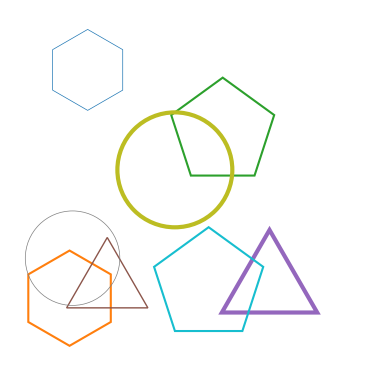[{"shape": "hexagon", "thickness": 0.5, "radius": 0.53, "center": [0.228, 0.818]}, {"shape": "hexagon", "thickness": 1.5, "radius": 0.62, "center": [0.181, 0.226]}, {"shape": "pentagon", "thickness": 1.5, "radius": 0.7, "center": [0.578, 0.658]}, {"shape": "triangle", "thickness": 3, "radius": 0.71, "center": [0.7, 0.26]}, {"shape": "triangle", "thickness": 1, "radius": 0.61, "center": [0.279, 0.261]}, {"shape": "circle", "thickness": 0.5, "radius": 0.61, "center": [0.188, 0.329]}, {"shape": "circle", "thickness": 3, "radius": 0.75, "center": [0.454, 0.559]}, {"shape": "pentagon", "thickness": 1.5, "radius": 0.75, "center": [0.542, 0.261]}]